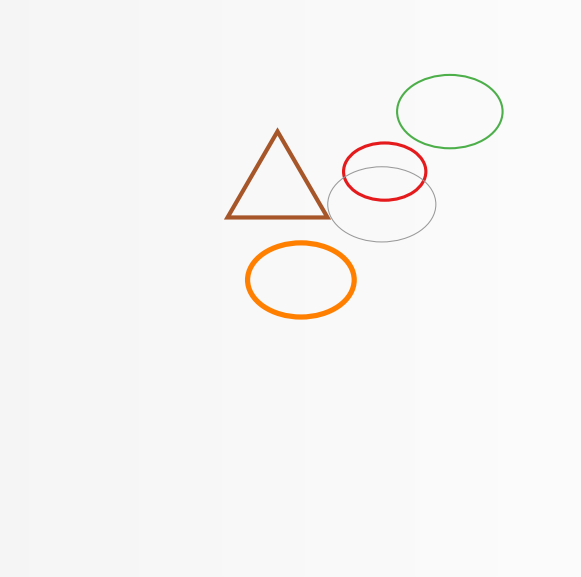[{"shape": "oval", "thickness": 1.5, "radius": 0.35, "center": [0.662, 0.702]}, {"shape": "oval", "thickness": 1, "radius": 0.45, "center": [0.774, 0.806]}, {"shape": "oval", "thickness": 2.5, "radius": 0.46, "center": [0.518, 0.514]}, {"shape": "triangle", "thickness": 2, "radius": 0.5, "center": [0.477, 0.672]}, {"shape": "oval", "thickness": 0.5, "radius": 0.47, "center": [0.657, 0.645]}]